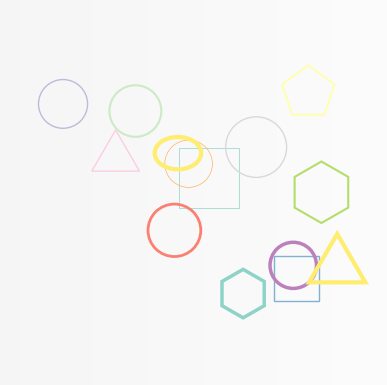[{"shape": "square", "thickness": 0.5, "radius": 0.39, "center": [0.54, 0.537]}, {"shape": "hexagon", "thickness": 2.5, "radius": 0.31, "center": [0.627, 0.237]}, {"shape": "pentagon", "thickness": 1.5, "radius": 0.36, "center": [0.796, 0.759]}, {"shape": "circle", "thickness": 1, "radius": 0.32, "center": [0.163, 0.73]}, {"shape": "circle", "thickness": 2, "radius": 0.34, "center": [0.45, 0.402]}, {"shape": "square", "thickness": 1, "radius": 0.29, "center": [0.766, 0.277]}, {"shape": "circle", "thickness": 0.5, "radius": 0.31, "center": [0.487, 0.575]}, {"shape": "hexagon", "thickness": 1.5, "radius": 0.4, "center": [0.83, 0.501]}, {"shape": "triangle", "thickness": 1, "radius": 0.36, "center": [0.298, 0.591]}, {"shape": "circle", "thickness": 1, "radius": 0.39, "center": [0.661, 0.618]}, {"shape": "circle", "thickness": 2.5, "radius": 0.3, "center": [0.757, 0.311]}, {"shape": "circle", "thickness": 1.5, "radius": 0.33, "center": [0.349, 0.712]}, {"shape": "triangle", "thickness": 3, "radius": 0.42, "center": [0.87, 0.309]}, {"shape": "oval", "thickness": 3, "radius": 0.3, "center": [0.459, 0.602]}]